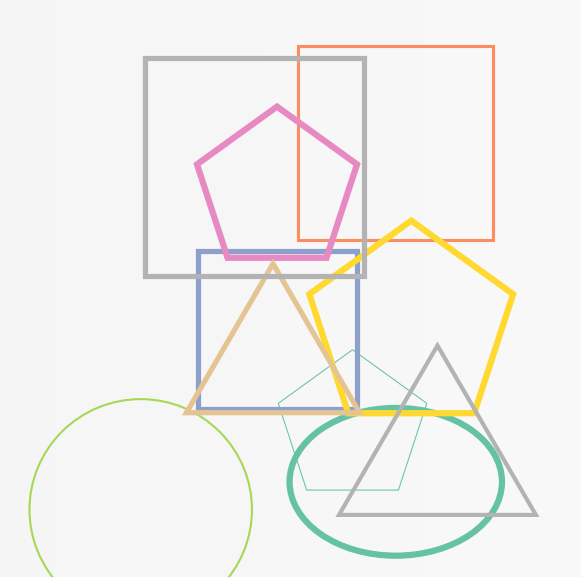[{"shape": "pentagon", "thickness": 0.5, "radius": 0.67, "center": [0.607, 0.259]}, {"shape": "oval", "thickness": 3, "radius": 0.91, "center": [0.681, 0.165]}, {"shape": "square", "thickness": 1.5, "radius": 0.84, "center": [0.68, 0.751]}, {"shape": "square", "thickness": 2.5, "radius": 0.68, "center": [0.477, 0.428]}, {"shape": "pentagon", "thickness": 3, "radius": 0.72, "center": [0.477, 0.67]}, {"shape": "circle", "thickness": 1, "radius": 0.96, "center": [0.242, 0.117]}, {"shape": "pentagon", "thickness": 3, "radius": 0.92, "center": [0.708, 0.433]}, {"shape": "triangle", "thickness": 2.5, "radius": 0.86, "center": [0.47, 0.371]}, {"shape": "square", "thickness": 2.5, "radius": 0.94, "center": [0.438, 0.71]}, {"shape": "triangle", "thickness": 2, "radius": 0.98, "center": [0.753, 0.205]}]